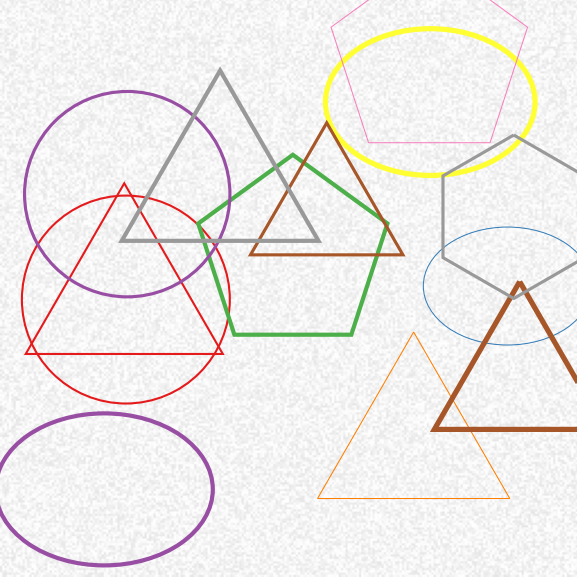[{"shape": "circle", "thickness": 1, "radius": 0.9, "center": [0.218, 0.48]}, {"shape": "triangle", "thickness": 1, "radius": 0.99, "center": [0.215, 0.485]}, {"shape": "oval", "thickness": 0.5, "radius": 0.73, "center": [0.879, 0.504]}, {"shape": "pentagon", "thickness": 2, "radius": 0.86, "center": [0.507, 0.559]}, {"shape": "oval", "thickness": 2, "radius": 0.94, "center": [0.18, 0.152]}, {"shape": "circle", "thickness": 1.5, "radius": 0.89, "center": [0.22, 0.663]}, {"shape": "triangle", "thickness": 0.5, "radius": 0.96, "center": [0.716, 0.232]}, {"shape": "oval", "thickness": 2.5, "radius": 0.91, "center": [0.745, 0.822]}, {"shape": "triangle", "thickness": 2.5, "radius": 0.85, "center": [0.9, 0.341]}, {"shape": "triangle", "thickness": 1.5, "radius": 0.76, "center": [0.566, 0.634]}, {"shape": "pentagon", "thickness": 0.5, "radius": 0.89, "center": [0.743, 0.897]}, {"shape": "hexagon", "thickness": 1.5, "radius": 0.71, "center": [0.89, 0.624]}, {"shape": "triangle", "thickness": 2, "radius": 0.98, "center": [0.381, 0.68]}]